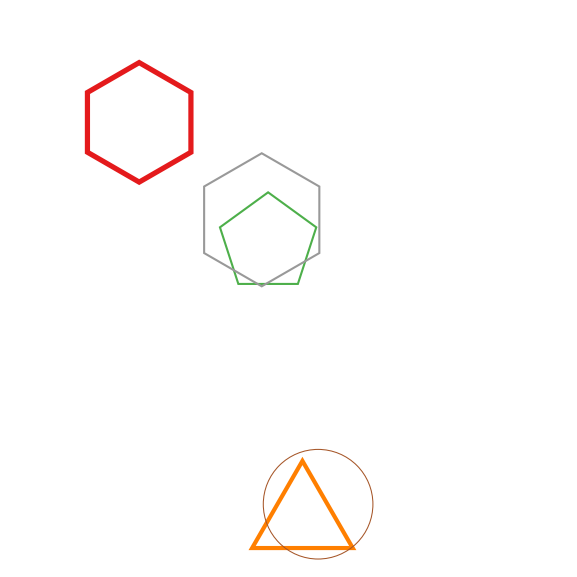[{"shape": "hexagon", "thickness": 2.5, "radius": 0.52, "center": [0.241, 0.787]}, {"shape": "pentagon", "thickness": 1, "radius": 0.44, "center": [0.464, 0.578]}, {"shape": "triangle", "thickness": 2, "radius": 0.5, "center": [0.524, 0.1]}, {"shape": "circle", "thickness": 0.5, "radius": 0.47, "center": [0.551, 0.126]}, {"shape": "hexagon", "thickness": 1, "radius": 0.58, "center": [0.453, 0.619]}]